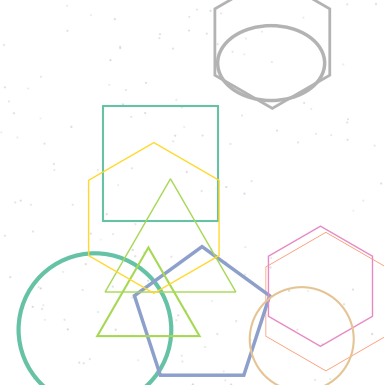[{"shape": "circle", "thickness": 3, "radius": 0.99, "center": [0.247, 0.144]}, {"shape": "square", "thickness": 1.5, "radius": 0.75, "center": [0.417, 0.575]}, {"shape": "hexagon", "thickness": 0.5, "radius": 0.9, "center": [0.846, 0.217]}, {"shape": "pentagon", "thickness": 2.5, "radius": 0.92, "center": [0.525, 0.175]}, {"shape": "hexagon", "thickness": 1, "radius": 0.78, "center": [0.832, 0.256]}, {"shape": "triangle", "thickness": 1.5, "radius": 0.77, "center": [0.385, 0.204]}, {"shape": "triangle", "thickness": 1, "radius": 0.98, "center": [0.443, 0.34]}, {"shape": "hexagon", "thickness": 1, "radius": 0.98, "center": [0.4, 0.434]}, {"shape": "circle", "thickness": 1.5, "radius": 0.68, "center": [0.784, 0.119]}, {"shape": "oval", "thickness": 2.5, "radius": 0.69, "center": [0.704, 0.836]}, {"shape": "hexagon", "thickness": 2, "radius": 0.86, "center": [0.707, 0.891]}]